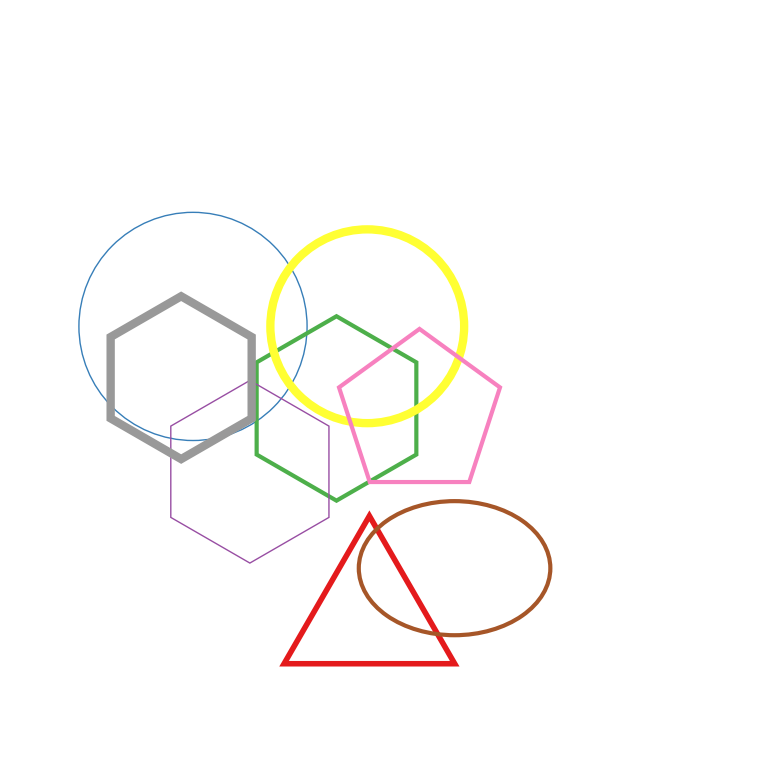[{"shape": "triangle", "thickness": 2, "radius": 0.64, "center": [0.48, 0.202]}, {"shape": "circle", "thickness": 0.5, "radius": 0.74, "center": [0.251, 0.576]}, {"shape": "hexagon", "thickness": 1.5, "radius": 0.6, "center": [0.437, 0.47]}, {"shape": "hexagon", "thickness": 0.5, "radius": 0.59, "center": [0.325, 0.387]}, {"shape": "circle", "thickness": 3, "radius": 0.63, "center": [0.477, 0.576]}, {"shape": "oval", "thickness": 1.5, "radius": 0.62, "center": [0.59, 0.262]}, {"shape": "pentagon", "thickness": 1.5, "radius": 0.55, "center": [0.545, 0.463]}, {"shape": "hexagon", "thickness": 3, "radius": 0.53, "center": [0.235, 0.51]}]